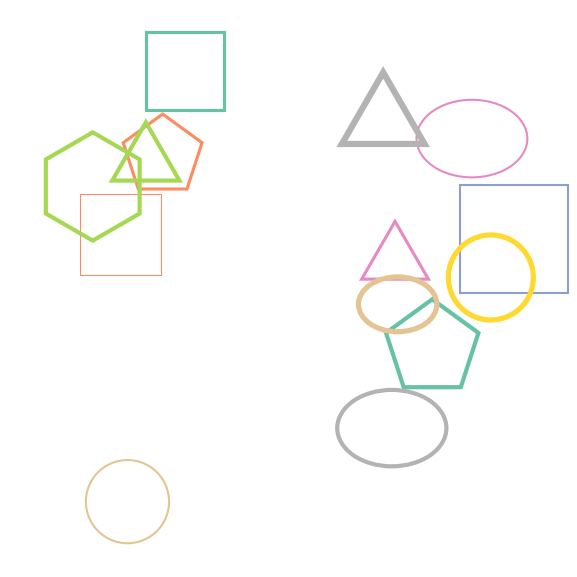[{"shape": "square", "thickness": 1.5, "radius": 0.34, "center": [0.321, 0.876]}, {"shape": "pentagon", "thickness": 2, "radius": 0.42, "center": [0.748, 0.397]}, {"shape": "pentagon", "thickness": 1.5, "radius": 0.36, "center": [0.282, 0.73]}, {"shape": "square", "thickness": 0.5, "radius": 0.35, "center": [0.209, 0.593]}, {"shape": "square", "thickness": 1, "radius": 0.47, "center": [0.89, 0.585]}, {"shape": "oval", "thickness": 1, "radius": 0.48, "center": [0.817, 0.759]}, {"shape": "triangle", "thickness": 1.5, "radius": 0.33, "center": [0.684, 0.549]}, {"shape": "triangle", "thickness": 2, "radius": 0.34, "center": [0.253, 0.72]}, {"shape": "hexagon", "thickness": 2, "radius": 0.47, "center": [0.161, 0.676]}, {"shape": "circle", "thickness": 2.5, "radius": 0.37, "center": [0.85, 0.519]}, {"shape": "circle", "thickness": 1, "radius": 0.36, "center": [0.221, 0.13]}, {"shape": "oval", "thickness": 2.5, "radius": 0.34, "center": [0.689, 0.472]}, {"shape": "triangle", "thickness": 3, "radius": 0.41, "center": [0.664, 0.791]}, {"shape": "oval", "thickness": 2, "radius": 0.47, "center": [0.678, 0.258]}]